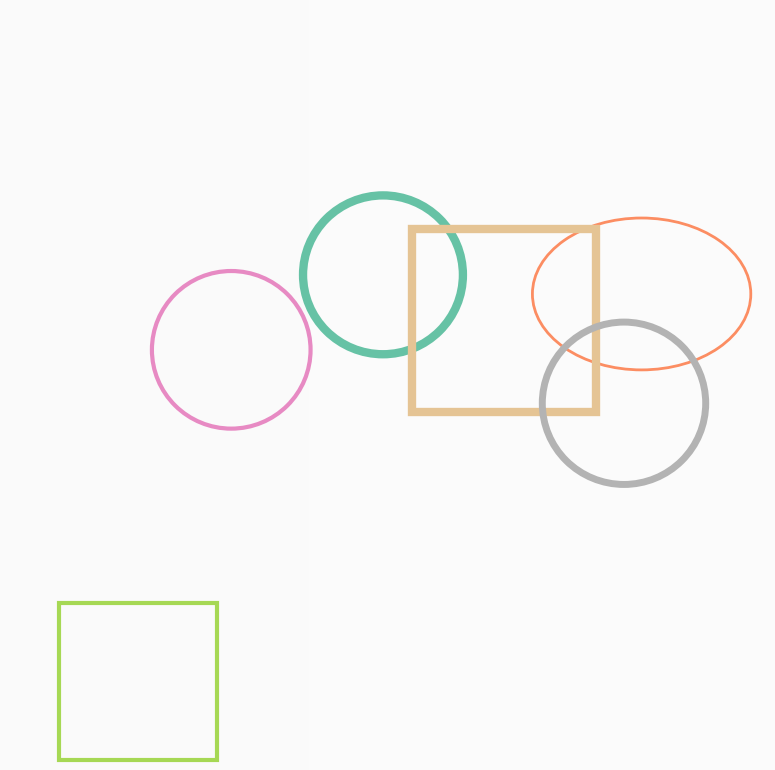[{"shape": "circle", "thickness": 3, "radius": 0.52, "center": [0.494, 0.643]}, {"shape": "oval", "thickness": 1, "radius": 0.7, "center": [0.828, 0.618]}, {"shape": "circle", "thickness": 1.5, "radius": 0.51, "center": [0.298, 0.546]}, {"shape": "square", "thickness": 1.5, "radius": 0.51, "center": [0.178, 0.115]}, {"shape": "square", "thickness": 3, "radius": 0.6, "center": [0.651, 0.584]}, {"shape": "circle", "thickness": 2.5, "radius": 0.53, "center": [0.805, 0.476]}]